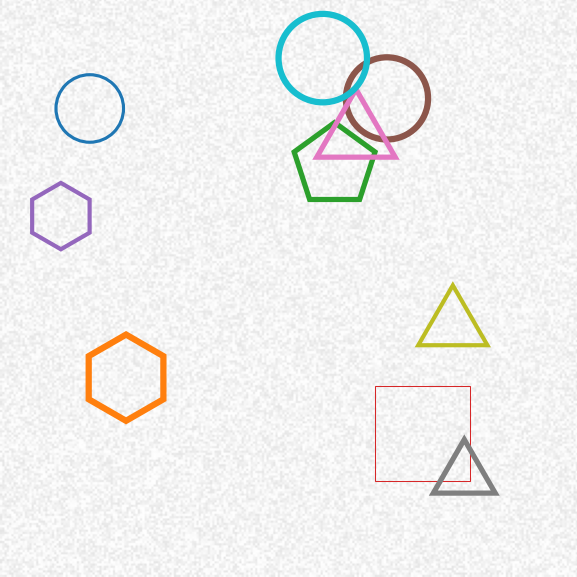[{"shape": "circle", "thickness": 1.5, "radius": 0.29, "center": [0.155, 0.811]}, {"shape": "hexagon", "thickness": 3, "radius": 0.37, "center": [0.218, 0.345]}, {"shape": "pentagon", "thickness": 2.5, "radius": 0.37, "center": [0.579, 0.713]}, {"shape": "square", "thickness": 0.5, "radius": 0.41, "center": [0.732, 0.249]}, {"shape": "hexagon", "thickness": 2, "radius": 0.29, "center": [0.105, 0.625]}, {"shape": "circle", "thickness": 3, "radius": 0.36, "center": [0.67, 0.829]}, {"shape": "triangle", "thickness": 2.5, "radius": 0.39, "center": [0.616, 0.766]}, {"shape": "triangle", "thickness": 2.5, "radius": 0.31, "center": [0.804, 0.176]}, {"shape": "triangle", "thickness": 2, "radius": 0.35, "center": [0.784, 0.436]}, {"shape": "circle", "thickness": 3, "radius": 0.38, "center": [0.559, 0.898]}]